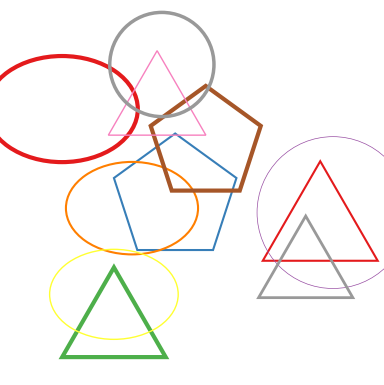[{"shape": "triangle", "thickness": 1.5, "radius": 0.86, "center": [0.832, 0.409]}, {"shape": "oval", "thickness": 3, "radius": 0.98, "center": [0.161, 0.717]}, {"shape": "pentagon", "thickness": 1.5, "radius": 0.84, "center": [0.455, 0.486]}, {"shape": "triangle", "thickness": 3, "radius": 0.78, "center": [0.296, 0.15]}, {"shape": "circle", "thickness": 0.5, "radius": 0.99, "center": [0.865, 0.448]}, {"shape": "oval", "thickness": 1.5, "radius": 0.86, "center": [0.343, 0.459]}, {"shape": "oval", "thickness": 1, "radius": 0.83, "center": [0.296, 0.235]}, {"shape": "pentagon", "thickness": 3, "radius": 0.75, "center": [0.534, 0.627]}, {"shape": "triangle", "thickness": 1, "radius": 0.73, "center": [0.408, 0.722]}, {"shape": "circle", "thickness": 2.5, "radius": 0.68, "center": [0.42, 0.832]}, {"shape": "triangle", "thickness": 2, "radius": 0.71, "center": [0.794, 0.298]}]